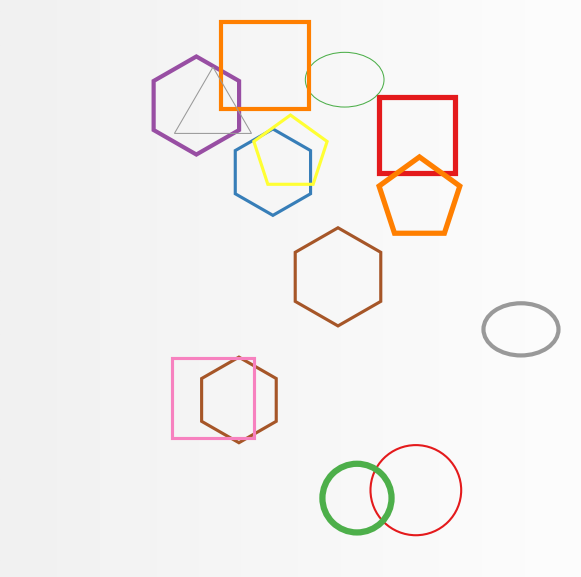[{"shape": "square", "thickness": 2.5, "radius": 0.33, "center": [0.718, 0.765]}, {"shape": "circle", "thickness": 1, "radius": 0.39, "center": [0.715, 0.15]}, {"shape": "hexagon", "thickness": 1.5, "radius": 0.37, "center": [0.47, 0.701]}, {"shape": "oval", "thickness": 0.5, "radius": 0.34, "center": [0.593, 0.861]}, {"shape": "circle", "thickness": 3, "radius": 0.3, "center": [0.614, 0.137]}, {"shape": "hexagon", "thickness": 2, "radius": 0.42, "center": [0.338, 0.816]}, {"shape": "square", "thickness": 2, "radius": 0.38, "center": [0.456, 0.886]}, {"shape": "pentagon", "thickness": 2.5, "radius": 0.37, "center": [0.722, 0.654]}, {"shape": "pentagon", "thickness": 1.5, "radius": 0.33, "center": [0.5, 0.734]}, {"shape": "hexagon", "thickness": 1.5, "radius": 0.42, "center": [0.581, 0.52]}, {"shape": "hexagon", "thickness": 1.5, "radius": 0.37, "center": [0.411, 0.307]}, {"shape": "square", "thickness": 1.5, "radius": 0.35, "center": [0.367, 0.31]}, {"shape": "triangle", "thickness": 0.5, "radius": 0.38, "center": [0.366, 0.806]}, {"shape": "oval", "thickness": 2, "radius": 0.32, "center": [0.896, 0.429]}]